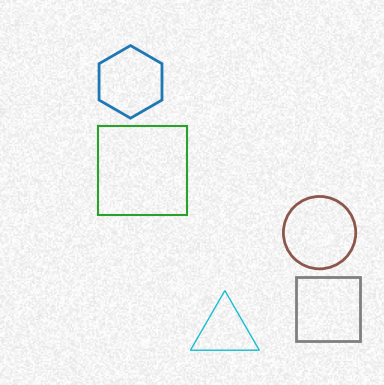[{"shape": "hexagon", "thickness": 2, "radius": 0.47, "center": [0.339, 0.787]}, {"shape": "square", "thickness": 1.5, "radius": 0.57, "center": [0.37, 0.557]}, {"shape": "circle", "thickness": 2, "radius": 0.47, "center": [0.83, 0.396]}, {"shape": "square", "thickness": 2, "radius": 0.41, "center": [0.852, 0.197]}, {"shape": "triangle", "thickness": 1, "radius": 0.52, "center": [0.584, 0.142]}]